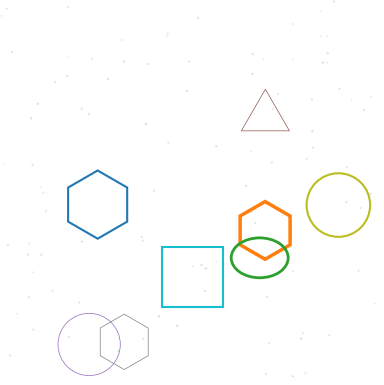[{"shape": "hexagon", "thickness": 1.5, "radius": 0.44, "center": [0.254, 0.469]}, {"shape": "hexagon", "thickness": 2.5, "radius": 0.37, "center": [0.689, 0.402]}, {"shape": "oval", "thickness": 2, "radius": 0.37, "center": [0.674, 0.33]}, {"shape": "circle", "thickness": 0.5, "radius": 0.4, "center": [0.232, 0.105]}, {"shape": "triangle", "thickness": 0.5, "radius": 0.36, "center": [0.689, 0.696]}, {"shape": "hexagon", "thickness": 0.5, "radius": 0.36, "center": [0.323, 0.112]}, {"shape": "circle", "thickness": 1.5, "radius": 0.41, "center": [0.879, 0.467]}, {"shape": "square", "thickness": 1.5, "radius": 0.39, "center": [0.501, 0.281]}]